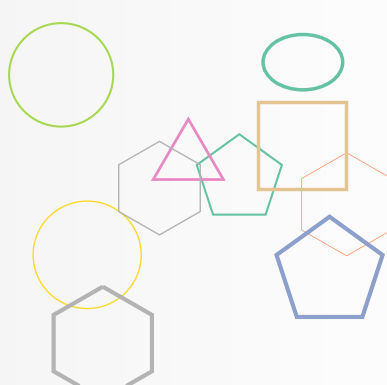[{"shape": "pentagon", "thickness": 1.5, "radius": 0.58, "center": [0.618, 0.536]}, {"shape": "oval", "thickness": 2.5, "radius": 0.51, "center": [0.782, 0.839]}, {"shape": "hexagon", "thickness": 0.5, "radius": 0.67, "center": [0.894, 0.469]}, {"shape": "pentagon", "thickness": 3, "radius": 0.72, "center": [0.851, 0.293]}, {"shape": "triangle", "thickness": 2, "radius": 0.52, "center": [0.486, 0.586]}, {"shape": "circle", "thickness": 1.5, "radius": 0.67, "center": [0.158, 0.806]}, {"shape": "circle", "thickness": 1, "radius": 0.7, "center": [0.225, 0.338]}, {"shape": "square", "thickness": 2.5, "radius": 0.57, "center": [0.779, 0.622]}, {"shape": "hexagon", "thickness": 1, "radius": 0.61, "center": [0.412, 0.511]}, {"shape": "hexagon", "thickness": 3, "radius": 0.73, "center": [0.265, 0.109]}]